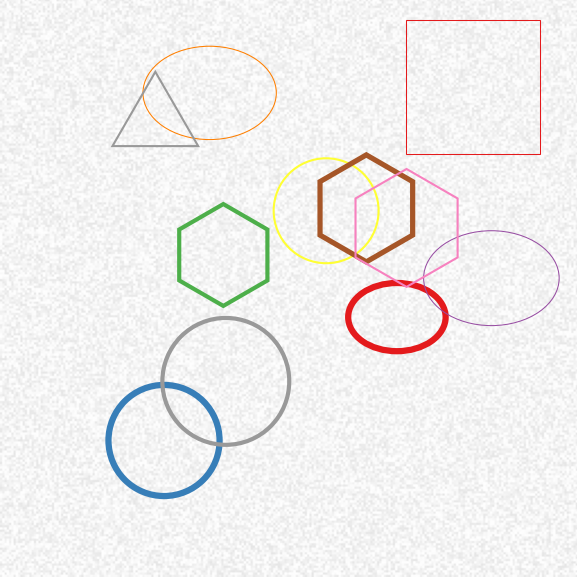[{"shape": "oval", "thickness": 3, "radius": 0.42, "center": [0.687, 0.45]}, {"shape": "square", "thickness": 0.5, "radius": 0.58, "center": [0.819, 0.848]}, {"shape": "circle", "thickness": 3, "radius": 0.48, "center": [0.284, 0.236]}, {"shape": "hexagon", "thickness": 2, "radius": 0.44, "center": [0.387, 0.558]}, {"shape": "oval", "thickness": 0.5, "radius": 0.59, "center": [0.851, 0.517]}, {"shape": "oval", "thickness": 0.5, "radius": 0.58, "center": [0.363, 0.838]}, {"shape": "circle", "thickness": 1, "radius": 0.45, "center": [0.565, 0.634]}, {"shape": "hexagon", "thickness": 2.5, "radius": 0.46, "center": [0.634, 0.638]}, {"shape": "hexagon", "thickness": 1, "radius": 0.51, "center": [0.704, 0.604]}, {"shape": "triangle", "thickness": 1, "radius": 0.43, "center": [0.269, 0.789]}, {"shape": "circle", "thickness": 2, "radius": 0.55, "center": [0.391, 0.339]}]